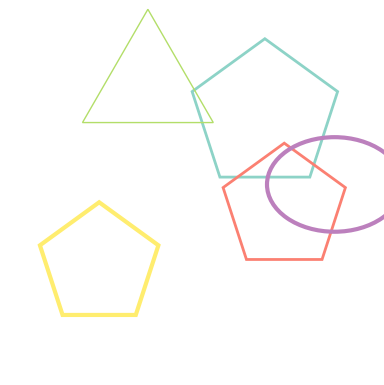[{"shape": "pentagon", "thickness": 2, "radius": 0.99, "center": [0.688, 0.701]}, {"shape": "pentagon", "thickness": 2, "radius": 0.84, "center": [0.738, 0.461]}, {"shape": "triangle", "thickness": 1, "radius": 0.98, "center": [0.384, 0.78]}, {"shape": "oval", "thickness": 3, "radius": 0.88, "center": [0.869, 0.521]}, {"shape": "pentagon", "thickness": 3, "radius": 0.81, "center": [0.258, 0.313]}]